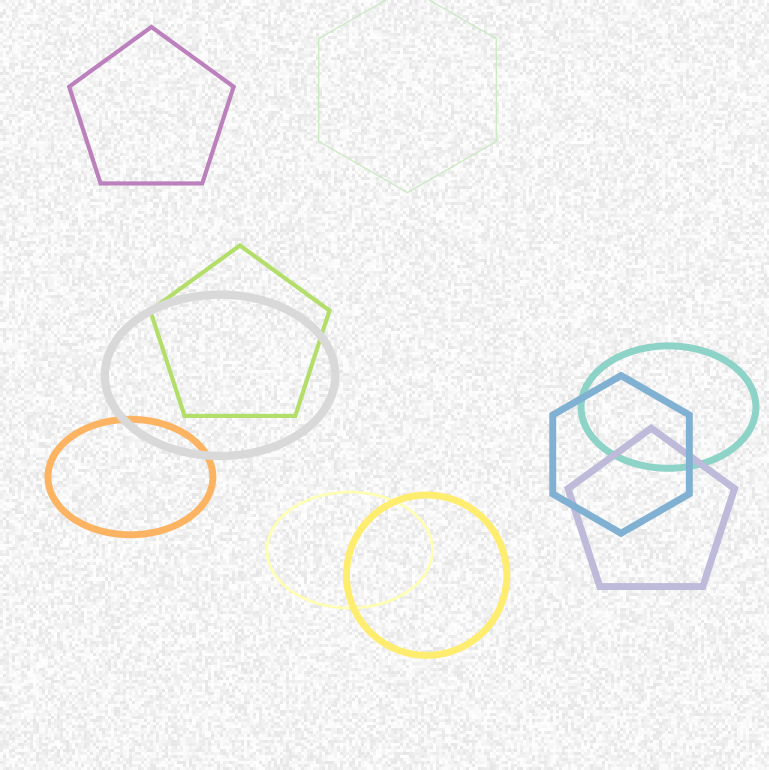[{"shape": "oval", "thickness": 2.5, "radius": 0.57, "center": [0.868, 0.471]}, {"shape": "oval", "thickness": 1, "radius": 0.54, "center": [0.454, 0.286]}, {"shape": "pentagon", "thickness": 2.5, "radius": 0.57, "center": [0.846, 0.33]}, {"shape": "hexagon", "thickness": 2.5, "radius": 0.51, "center": [0.807, 0.41]}, {"shape": "oval", "thickness": 2.5, "radius": 0.54, "center": [0.169, 0.38]}, {"shape": "pentagon", "thickness": 1.5, "radius": 0.61, "center": [0.312, 0.559]}, {"shape": "oval", "thickness": 3, "radius": 0.75, "center": [0.286, 0.513]}, {"shape": "pentagon", "thickness": 1.5, "radius": 0.56, "center": [0.197, 0.853]}, {"shape": "hexagon", "thickness": 0.5, "radius": 0.67, "center": [0.529, 0.883]}, {"shape": "circle", "thickness": 2.5, "radius": 0.52, "center": [0.554, 0.253]}]